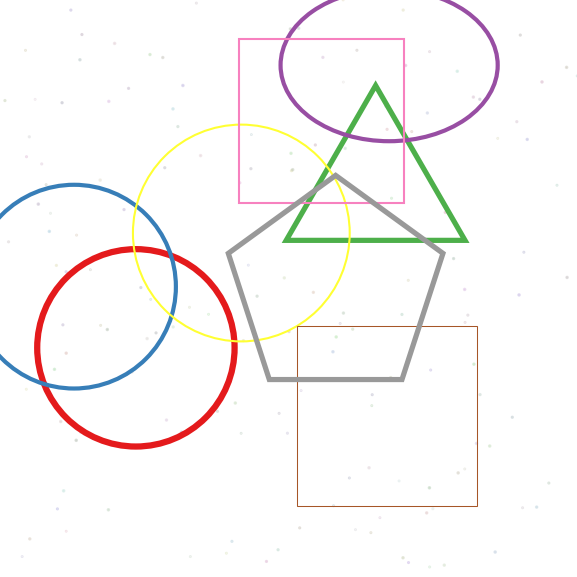[{"shape": "circle", "thickness": 3, "radius": 0.85, "center": [0.235, 0.397]}, {"shape": "circle", "thickness": 2, "radius": 0.88, "center": [0.128, 0.503]}, {"shape": "triangle", "thickness": 2.5, "radius": 0.89, "center": [0.65, 0.672]}, {"shape": "oval", "thickness": 2, "radius": 0.94, "center": [0.674, 0.886]}, {"shape": "circle", "thickness": 1, "radius": 0.94, "center": [0.418, 0.596]}, {"shape": "square", "thickness": 0.5, "radius": 0.78, "center": [0.67, 0.279]}, {"shape": "square", "thickness": 1, "radius": 0.71, "center": [0.557, 0.789]}, {"shape": "pentagon", "thickness": 2.5, "radius": 0.98, "center": [0.581, 0.5]}]